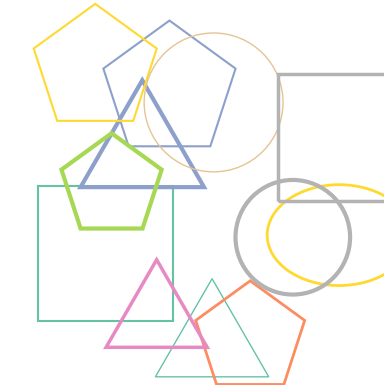[{"shape": "square", "thickness": 1.5, "radius": 0.88, "center": [0.273, 0.341]}, {"shape": "triangle", "thickness": 1, "radius": 0.85, "center": [0.551, 0.106]}, {"shape": "pentagon", "thickness": 2, "radius": 0.74, "center": [0.65, 0.122]}, {"shape": "triangle", "thickness": 3, "radius": 0.93, "center": [0.37, 0.606]}, {"shape": "pentagon", "thickness": 1.5, "radius": 0.9, "center": [0.44, 0.766]}, {"shape": "triangle", "thickness": 2.5, "radius": 0.76, "center": [0.407, 0.174]}, {"shape": "pentagon", "thickness": 3, "radius": 0.68, "center": [0.29, 0.517]}, {"shape": "oval", "thickness": 2, "radius": 0.94, "center": [0.881, 0.389]}, {"shape": "pentagon", "thickness": 1.5, "radius": 0.84, "center": [0.247, 0.822]}, {"shape": "circle", "thickness": 1, "radius": 0.9, "center": [0.555, 0.734]}, {"shape": "square", "thickness": 2.5, "radius": 0.82, "center": [0.887, 0.642]}, {"shape": "circle", "thickness": 3, "radius": 0.74, "center": [0.761, 0.384]}]